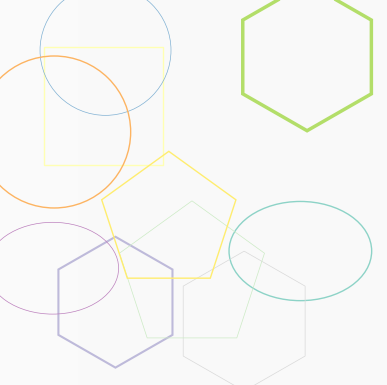[{"shape": "oval", "thickness": 1, "radius": 0.92, "center": [0.775, 0.348]}, {"shape": "square", "thickness": 1, "radius": 0.77, "center": [0.268, 0.725]}, {"shape": "hexagon", "thickness": 1.5, "radius": 0.85, "center": [0.298, 0.215]}, {"shape": "circle", "thickness": 0.5, "radius": 0.84, "center": [0.272, 0.869]}, {"shape": "circle", "thickness": 1, "radius": 0.99, "center": [0.14, 0.657]}, {"shape": "hexagon", "thickness": 2.5, "radius": 0.96, "center": [0.792, 0.852]}, {"shape": "hexagon", "thickness": 0.5, "radius": 0.91, "center": [0.63, 0.166]}, {"shape": "oval", "thickness": 0.5, "radius": 0.85, "center": [0.136, 0.303]}, {"shape": "pentagon", "thickness": 0.5, "radius": 0.98, "center": [0.495, 0.281]}, {"shape": "pentagon", "thickness": 1, "radius": 0.91, "center": [0.436, 0.425]}]